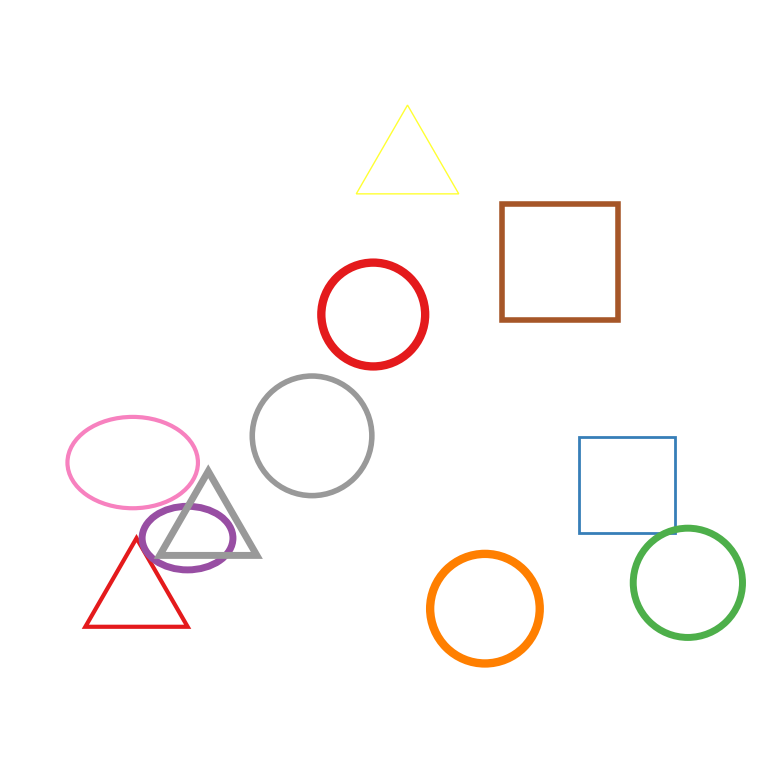[{"shape": "triangle", "thickness": 1.5, "radius": 0.38, "center": [0.177, 0.224]}, {"shape": "circle", "thickness": 3, "radius": 0.34, "center": [0.485, 0.592]}, {"shape": "square", "thickness": 1, "radius": 0.31, "center": [0.814, 0.37]}, {"shape": "circle", "thickness": 2.5, "radius": 0.35, "center": [0.893, 0.243]}, {"shape": "oval", "thickness": 2.5, "radius": 0.29, "center": [0.244, 0.301]}, {"shape": "circle", "thickness": 3, "radius": 0.36, "center": [0.63, 0.21]}, {"shape": "triangle", "thickness": 0.5, "radius": 0.38, "center": [0.529, 0.787]}, {"shape": "square", "thickness": 2, "radius": 0.38, "center": [0.728, 0.66]}, {"shape": "oval", "thickness": 1.5, "radius": 0.42, "center": [0.172, 0.399]}, {"shape": "circle", "thickness": 2, "radius": 0.39, "center": [0.405, 0.434]}, {"shape": "triangle", "thickness": 2.5, "radius": 0.36, "center": [0.27, 0.315]}]